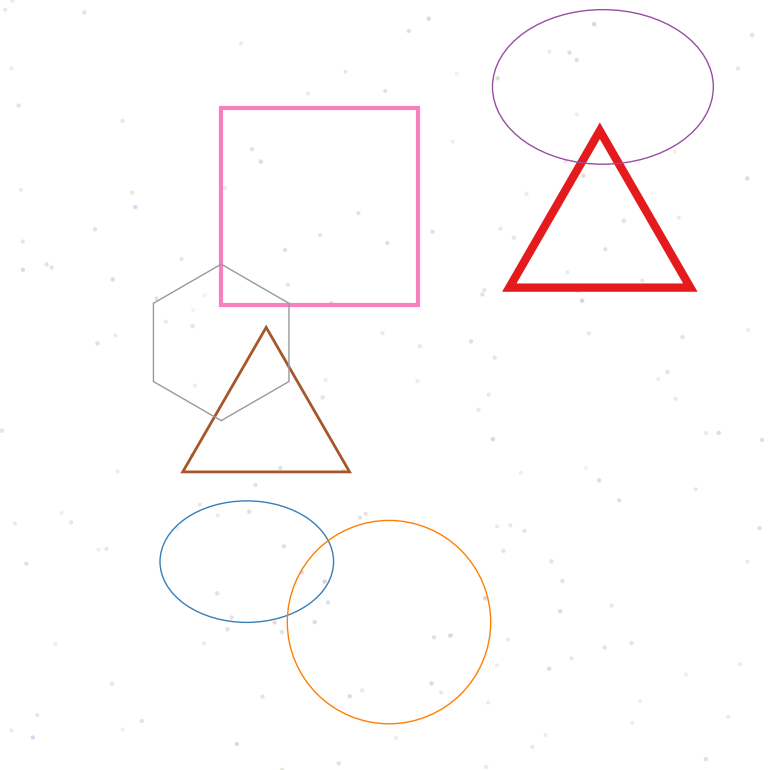[{"shape": "triangle", "thickness": 3, "radius": 0.68, "center": [0.779, 0.694]}, {"shape": "oval", "thickness": 0.5, "radius": 0.56, "center": [0.321, 0.271]}, {"shape": "oval", "thickness": 0.5, "radius": 0.72, "center": [0.783, 0.887]}, {"shape": "circle", "thickness": 0.5, "radius": 0.66, "center": [0.505, 0.192]}, {"shape": "triangle", "thickness": 1, "radius": 0.63, "center": [0.346, 0.45]}, {"shape": "square", "thickness": 1.5, "radius": 0.64, "center": [0.415, 0.732]}, {"shape": "hexagon", "thickness": 0.5, "radius": 0.51, "center": [0.287, 0.555]}]